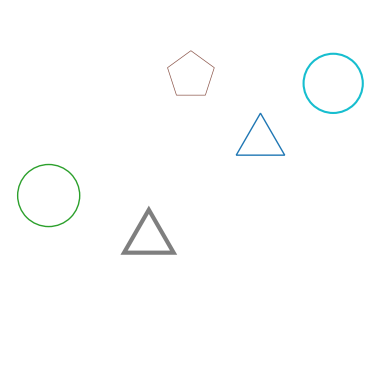[{"shape": "triangle", "thickness": 1, "radius": 0.36, "center": [0.677, 0.633]}, {"shape": "circle", "thickness": 1, "radius": 0.4, "center": [0.126, 0.492]}, {"shape": "pentagon", "thickness": 0.5, "radius": 0.32, "center": [0.496, 0.804]}, {"shape": "triangle", "thickness": 3, "radius": 0.37, "center": [0.387, 0.381]}, {"shape": "circle", "thickness": 1.5, "radius": 0.38, "center": [0.865, 0.783]}]